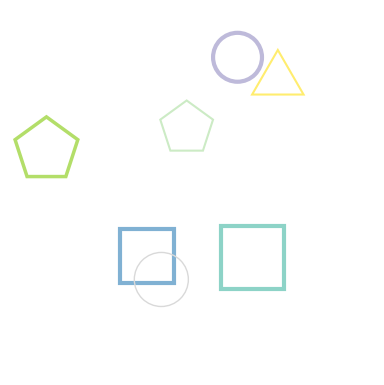[{"shape": "square", "thickness": 3, "radius": 0.41, "center": [0.656, 0.33]}, {"shape": "circle", "thickness": 3, "radius": 0.32, "center": [0.617, 0.851]}, {"shape": "square", "thickness": 3, "radius": 0.35, "center": [0.382, 0.335]}, {"shape": "pentagon", "thickness": 2.5, "radius": 0.43, "center": [0.121, 0.611]}, {"shape": "circle", "thickness": 1, "radius": 0.35, "center": [0.419, 0.274]}, {"shape": "pentagon", "thickness": 1.5, "radius": 0.36, "center": [0.485, 0.667]}, {"shape": "triangle", "thickness": 1.5, "radius": 0.39, "center": [0.722, 0.793]}]